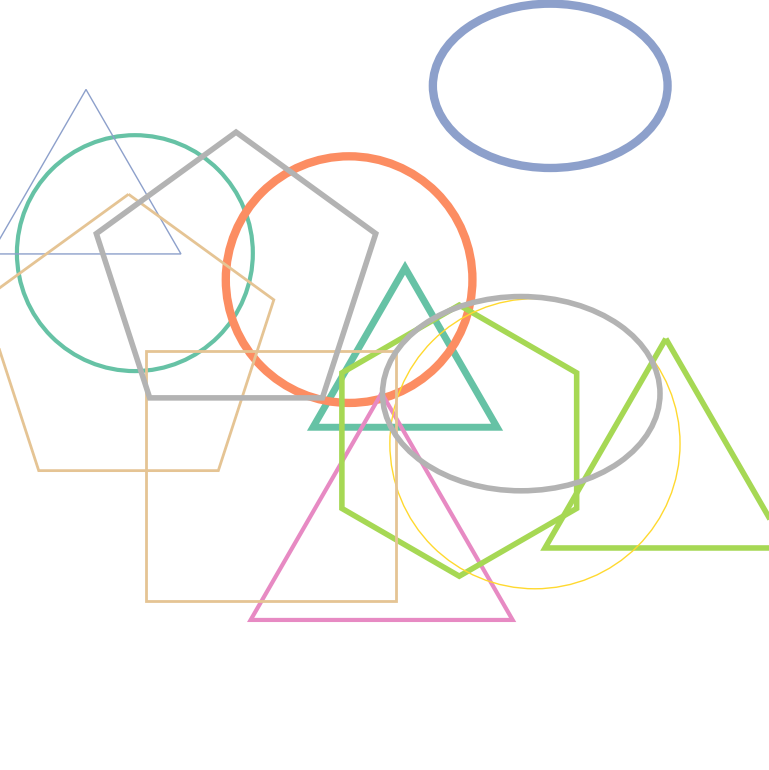[{"shape": "triangle", "thickness": 2.5, "radius": 0.69, "center": [0.526, 0.514]}, {"shape": "circle", "thickness": 1.5, "radius": 0.77, "center": [0.175, 0.671]}, {"shape": "circle", "thickness": 3, "radius": 0.8, "center": [0.453, 0.637]}, {"shape": "triangle", "thickness": 0.5, "radius": 0.71, "center": [0.112, 0.741]}, {"shape": "oval", "thickness": 3, "radius": 0.76, "center": [0.715, 0.889]}, {"shape": "triangle", "thickness": 1.5, "radius": 0.98, "center": [0.496, 0.293]}, {"shape": "hexagon", "thickness": 2, "radius": 0.88, "center": [0.596, 0.428]}, {"shape": "triangle", "thickness": 2, "radius": 0.91, "center": [0.865, 0.379]}, {"shape": "circle", "thickness": 0.5, "radius": 0.94, "center": [0.695, 0.424]}, {"shape": "square", "thickness": 1, "radius": 0.81, "center": [0.352, 0.382]}, {"shape": "pentagon", "thickness": 1, "radius": 0.99, "center": [0.167, 0.549]}, {"shape": "pentagon", "thickness": 2, "radius": 0.95, "center": [0.307, 0.638]}, {"shape": "oval", "thickness": 2, "radius": 0.9, "center": [0.677, 0.489]}]